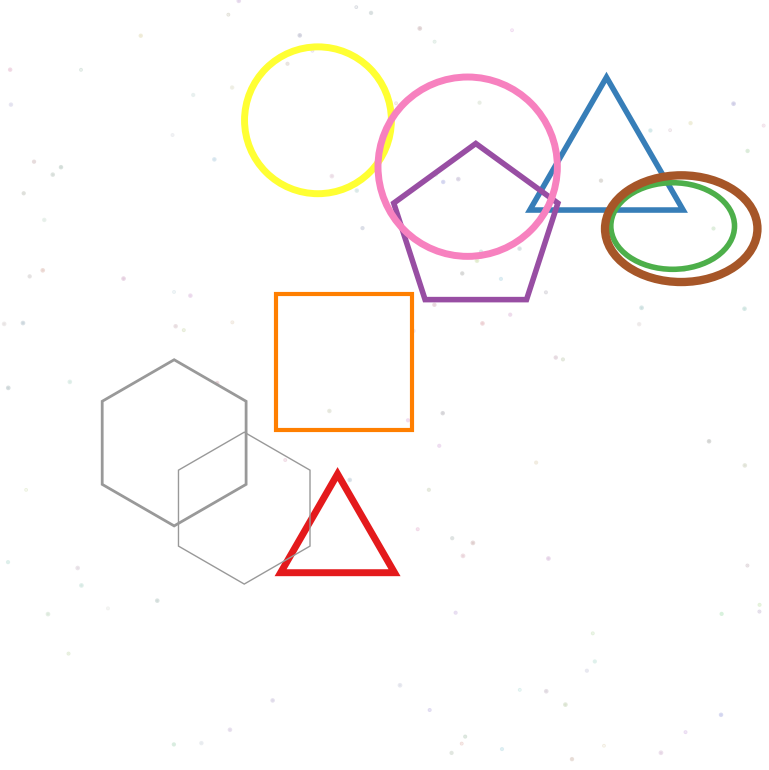[{"shape": "triangle", "thickness": 2.5, "radius": 0.43, "center": [0.438, 0.299]}, {"shape": "triangle", "thickness": 2, "radius": 0.57, "center": [0.788, 0.785]}, {"shape": "oval", "thickness": 2, "radius": 0.4, "center": [0.874, 0.706]}, {"shape": "pentagon", "thickness": 2, "radius": 0.56, "center": [0.618, 0.702]}, {"shape": "square", "thickness": 1.5, "radius": 0.44, "center": [0.447, 0.53]}, {"shape": "circle", "thickness": 2.5, "radius": 0.48, "center": [0.413, 0.844]}, {"shape": "oval", "thickness": 3, "radius": 0.49, "center": [0.885, 0.703]}, {"shape": "circle", "thickness": 2.5, "radius": 0.58, "center": [0.607, 0.784]}, {"shape": "hexagon", "thickness": 0.5, "radius": 0.49, "center": [0.317, 0.34]}, {"shape": "hexagon", "thickness": 1, "radius": 0.54, "center": [0.226, 0.425]}]